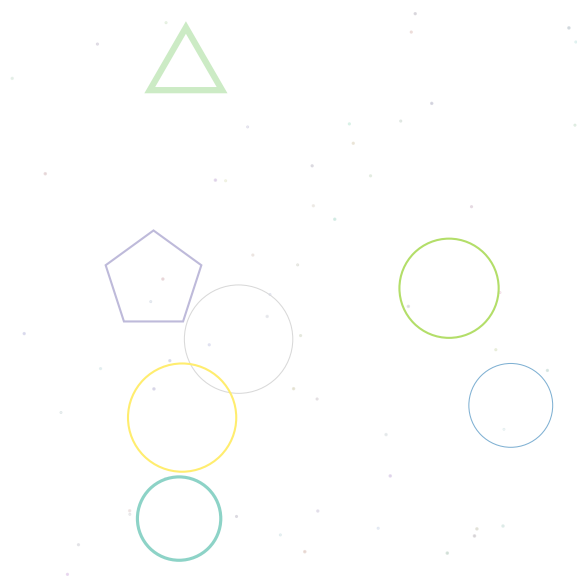[{"shape": "circle", "thickness": 1.5, "radius": 0.36, "center": [0.31, 0.101]}, {"shape": "pentagon", "thickness": 1, "radius": 0.44, "center": [0.266, 0.513]}, {"shape": "circle", "thickness": 0.5, "radius": 0.36, "center": [0.884, 0.297]}, {"shape": "circle", "thickness": 1, "radius": 0.43, "center": [0.778, 0.5]}, {"shape": "circle", "thickness": 0.5, "radius": 0.47, "center": [0.413, 0.412]}, {"shape": "triangle", "thickness": 3, "radius": 0.36, "center": [0.322, 0.879]}, {"shape": "circle", "thickness": 1, "radius": 0.47, "center": [0.315, 0.276]}]